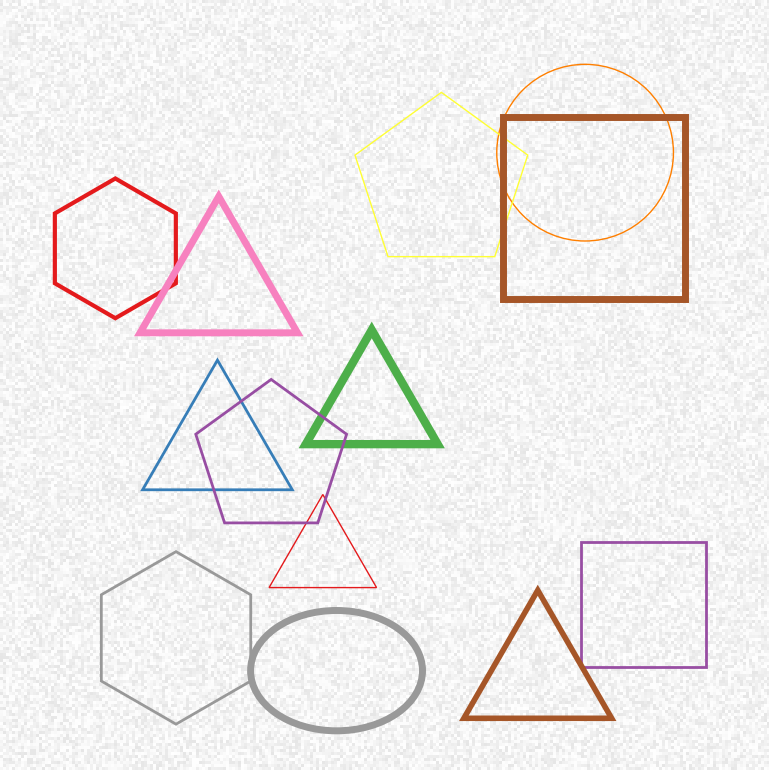[{"shape": "triangle", "thickness": 0.5, "radius": 0.4, "center": [0.419, 0.277]}, {"shape": "hexagon", "thickness": 1.5, "radius": 0.45, "center": [0.15, 0.677]}, {"shape": "triangle", "thickness": 1, "radius": 0.56, "center": [0.282, 0.42]}, {"shape": "triangle", "thickness": 3, "radius": 0.49, "center": [0.483, 0.473]}, {"shape": "square", "thickness": 1, "radius": 0.4, "center": [0.836, 0.215]}, {"shape": "pentagon", "thickness": 1, "radius": 0.51, "center": [0.352, 0.404]}, {"shape": "circle", "thickness": 0.5, "radius": 0.57, "center": [0.76, 0.802]}, {"shape": "pentagon", "thickness": 0.5, "radius": 0.59, "center": [0.573, 0.762]}, {"shape": "triangle", "thickness": 2, "radius": 0.55, "center": [0.698, 0.123]}, {"shape": "square", "thickness": 2.5, "radius": 0.59, "center": [0.772, 0.73]}, {"shape": "triangle", "thickness": 2.5, "radius": 0.59, "center": [0.284, 0.627]}, {"shape": "oval", "thickness": 2.5, "radius": 0.56, "center": [0.437, 0.129]}, {"shape": "hexagon", "thickness": 1, "radius": 0.56, "center": [0.229, 0.172]}]